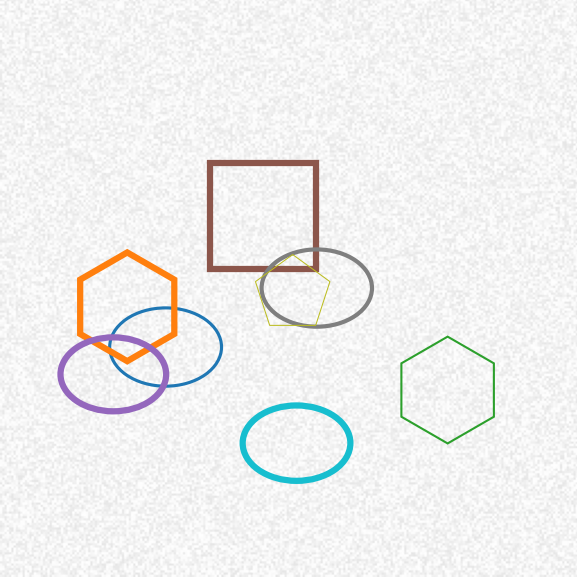[{"shape": "oval", "thickness": 1.5, "radius": 0.48, "center": [0.287, 0.398]}, {"shape": "hexagon", "thickness": 3, "radius": 0.47, "center": [0.22, 0.468]}, {"shape": "hexagon", "thickness": 1, "radius": 0.46, "center": [0.775, 0.324]}, {"shape": "oval", "thickness": 3, "radius": 0.46, "center": [0.196, 0.351]}, {"shape": "square", "thickness": 3, "radius": 0.46, "center": [0.455, 0.625]}, {"shape": "oval", "thickness": 2, "radius": 0.48, "center": [0.549, 0.5]}, {"shape": "pentagon", "thickness": 0.5, "radius": 0.34, "center": [0.507, 0.491]}, {"shape": "oval", "thickness": 3, "radius": 0.47, "center": [0.513, 0.232]}]